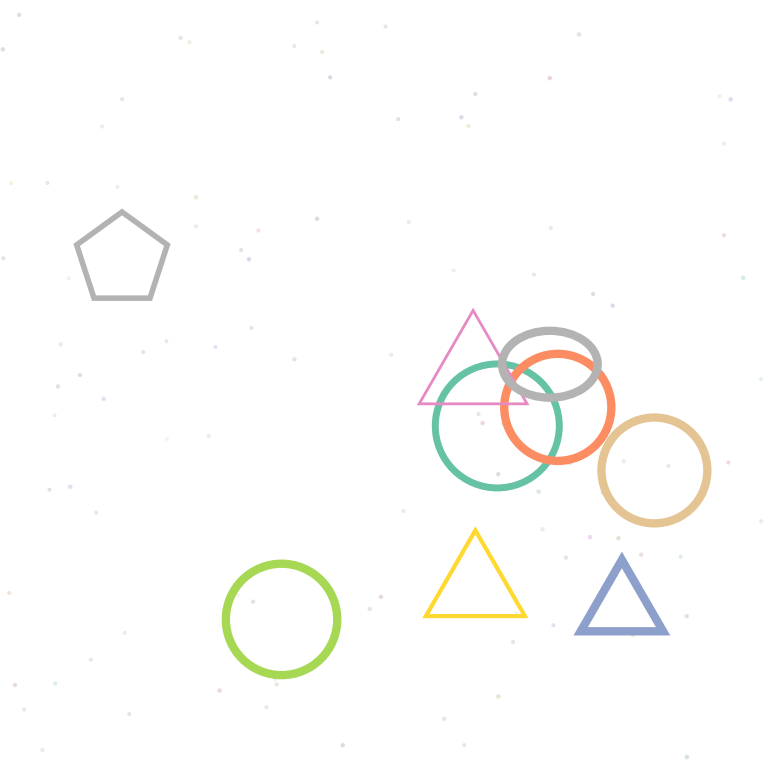[{"shape": "circle", "thickness": 2.5, "radius": 0.4, "center": [0.646, 0.447]}, {"shape": "circle", "thickness": 3, "radius": 0.35, "center": [0.724, 0.471]}, {"shape": "triangle", "thickness": 3, "radius": 0.31, "center": [0.808, 0.211]}, {"shape": "triangle", "thickness": 1, "radius": 0.4, "center": [0.614, 0.516]}, {"shape": "circle", "thickness": 3, "radius": 0.36, "center": [0.366, 0.196]}, {"shape": "triangle", "thickness": 1.5, "radius": 0.37, "center": [0.617, 0.237]}, {"shape": "circle", "thickness": 3, "radius": 0.34, "center": [0.85, 0.389]}, {"shape": "oval", "thickness": 3, "radius": 0.31, "center": [0.714, 0.527]}, {"shape": "pentagon", "thickness": 2, "radius": 0.31, "center": [0.158, 0.663]}]